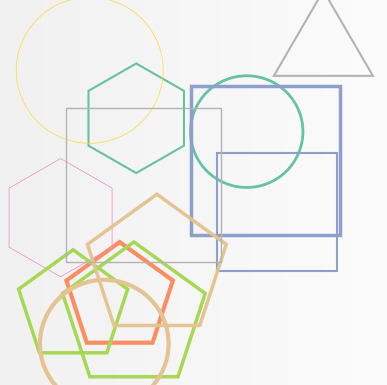[{"shape": "circle", "thickness": 2, "radius": 0.73, "center": [0.637, 0.658]}, {"shape": "hexagon", "thickness": 1.5, "radius": 0.71, "center": [0.352, 0.693]}, {"shape": "pentagon", "thickness": 3, "radius": 0.72, "center": [0.309, 0.227]}, {"shape": "square", "thickness": 2.5, "radius": 0.96, "center": [0.684, 0.583]}, {"shape": "square", "thickness": 1.5, "radius": 0.77, "center": [0.715, 0.45]}, {"shape": "hexagon", "thickness": 0.5, "radius": 0.77, "center": [0.156, 0.435]}, {"shape": "pentagon", "thickness": 2.5, "radius": 0.74, "center": [0.189, 0.203]}, {"shape": "pentagon", "thickness": 2.5, "radius": 0.97, "center": [0.346, 0.178]}, {"shape": "circle", "thickness": 0.5, "radius": 0.95, "center": [0.232, 0.817]}, {"shape": "pentagon", "thickness": 2.5, "radius": 0.94, "center": [0.405, 0.307]}, {"shape": "circle", "thickness": 3, "radius": 0.83, "center": [0.269, 0.107]}, {"shape": "triangle", "thickness": 1.5, "radius": 0.74, "center": [0.835, 0.877]}, {"shape": "square", "thickness": 1, "radius": 1.0, "center": [0.371, 0.52]}]